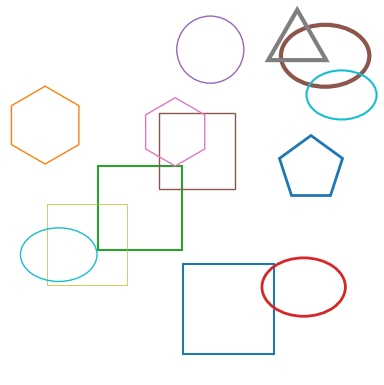[{"shape": "pentagon", "thickness": 2, "radius": 0.43, "center": [0.808, 0.562]}, {"shape": "square", "thickness": 1.5, "radius": 0.59, "center": [0.594, 0.197]}, {"shape": "hexagon", "thickness": 1, "radius": 0.51, "center": [0.117, 0.675]}, {"shape": "square", "thickness": 1.5, "radius": 0.54, "center": [0.363, 0.459]}, {"shape": "oval", "thickness": 2, "radius": 0.54, "center": [0.789, 0.254]}, {"shape": "circle", "thickness": 1, "radius": 0.44, "center": [0.546, 0.871]}, {"shape": "oval", "thickness": 3, "radius": 0.57, "center": [0.845, 0.855]}, {"shape": "square", "thickness": 1, "radius": 0.49, "center": [0.513, 0.608]}, {"shape": "hexagon", "thickness": 1, "radius": 0.44, "center": [0.455, 0.657]}, {"shape": "triangle", "thickness": 3, "radius": 0.43, "center": [0.772, 0.887]}, {"shape": "square", "thickness": 0.5, "radius": 0.52, "center": [0.226, 0.364]}, {"shape": "oval", "thickness": 1, "radius": 0.5, "center": [0.153, 0.339]}, {"shape": "oval", "thickness": 1.5, "radius": 0.46, "center": [0.887, 0.753]}]